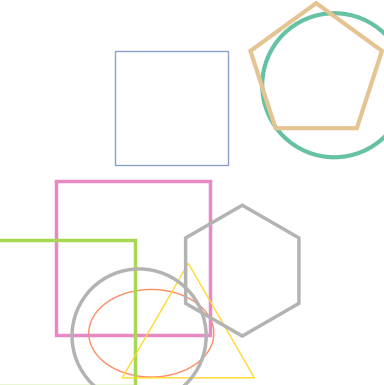[{"shape": "circle", "thickness": 3, "radius": 0.94, "center": [0.868, 0.779]}, {"shape": "oval", "thickness": 1, "radius": 0.81, "center": [0.393, 0.134]}, {"shape": "square", "thickness": 1, "radius": 0.74, "center": [0.445, 0.719]}, {"shape": "square", "thickness": 2.5, "radius": 1.0, "center": [0.346, 0.329]}, {"shape": "square", "thickness": 2.5, "radius": 0.95, "center": [0.162, 0.187]}, {"shape": "triangle", "thickness": 1, "radius": 0.99, "center": [0.489, 0.118]}, {"shape": "pentagon", "thickness": 3, "radius": 0.9, "center": [0.821, 0.812]}, {"shape": "hexagon", "thickness": 2.5, "radius": 0.85, "center": [0.629, 0.297]}, {"shape": "circle", "thickness": 2.5, "radius": 0.87, "center": [0.361, 0.127]}]